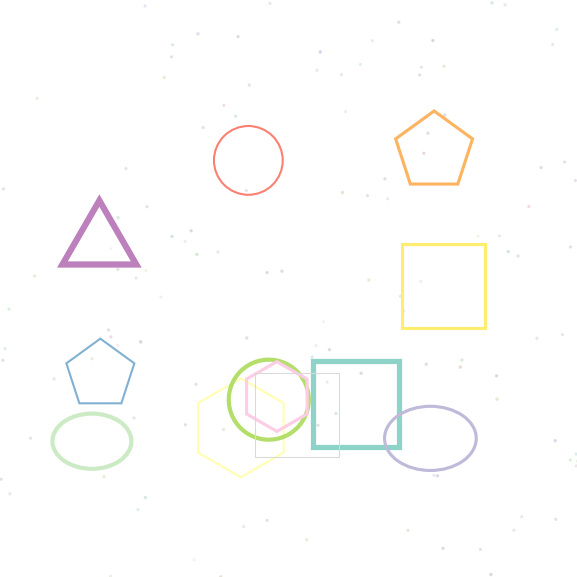[{"shape": "square", "thickness": 2.5, "radius": 0.37, "center": [0.617, 0.299]}, {"shape": "hexagon", "thickness": 1, "radius": 0.43, "center": [0.417, 0.258]}, {"shape": "oval", "thickness": 1.5, "radius": 0.4, "center": [0.745, 0.24]}, {"shape": "circle", "thickness": 1, "radius": 0.3, "center": [0.43, 0.721]}, {"shape": "pentagon", "thickness": 1, "radius": 0.31, "center": [0.174, 0.351]}, {"shape": "pentagon", "thickness": 1.5, "radius": 0.35, "center": [0.752, 0.737]}, {"shape": "circle", "thickness": 2, "radius": 0.35, "center": [0.465, 0.307]}, {"shape": "hexagon", "thickness": 1.5, "radius": 0.3, "center": [0.479, 0.313]}, {"shape": "square", "thickness": 0.5, "radius": 0.36, "center": [0.514, 0.281]}, {"shape": "triangle", "thickness": 3, "radius": 0.37, "center": [0.172, 0.578]}, {"shape": "oval", "thickness": 2, "radius": 0.34, "center": [0.159, 0.235]}, {"shape": "square", "thickness": 1.5, "radius": 0.36, "center": [0.768, 0.504]}]